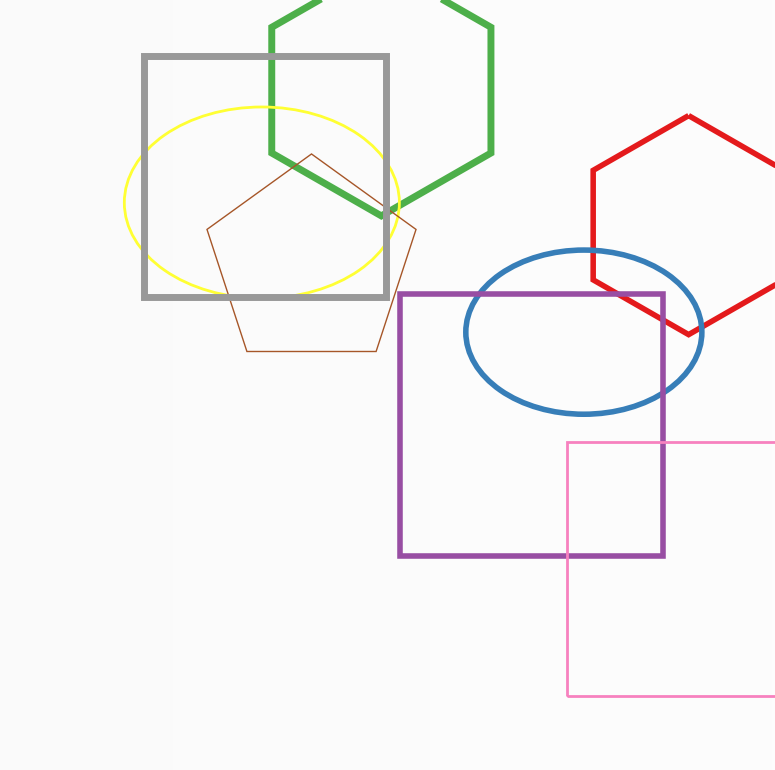[{"shape": "hexagon", "thickness": 2, "radius": 0.71, "center": [0.889, 0.708]}, {"shape": "oval", "thickness": 2, "radius": 0.76, "center": [0.753, 0.569]}, {"shape": "hexagon", "thickness": 2.5, "radius": 0.82, "center": [0.492, 0.883]}, {"shape": "square", "thickness": 2, "radius": 0.85, "center": [0.686, 0.448]}, {"shape": "oval", "thickness": 1, "radius": 0.89, "center": [0.338, 0.737]}, {"shape": "pentagon", "thickness": 0.5, "radius": 0.71, "center": [0.402, 0.658]}, {"shape": "square", "thickness": 1, "radius": 0.82, "center": [0.897, 0.261]}, {"shape": "square", "thickness": 2.5, "radius": 0.78, "center": [0.342, 0.771]}]